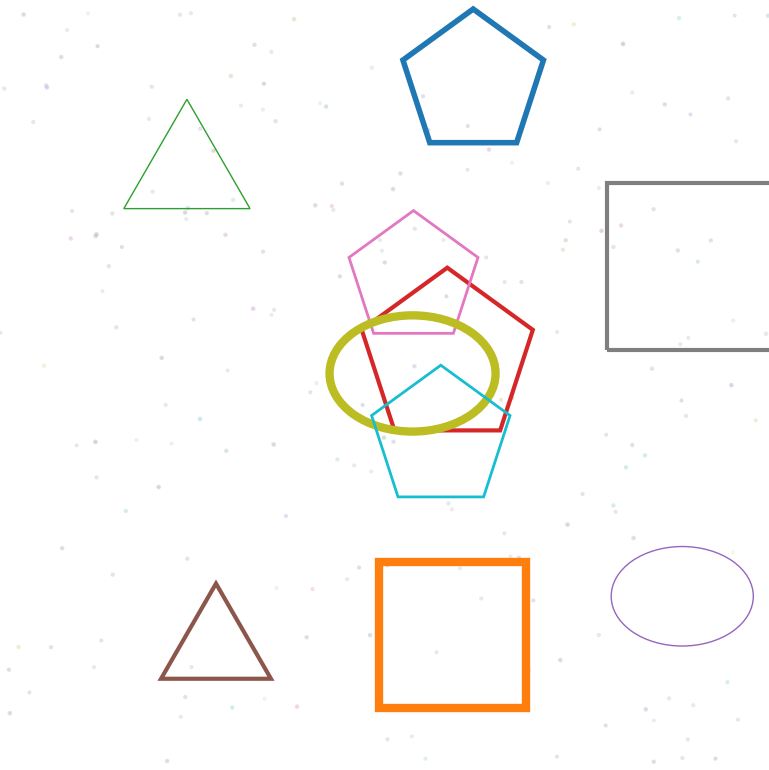[{"shape": "pentagon", "thickness": 2, "radius": 0.48, "center": [0.615, 0.892]}, {"shape": "square", "thickness": 3, "radius": 0.48, "center": [0.588, 0.175]}, {"shape": "triangle", "thickness": 0.5, "radius": 0.47, "center": [0.243, 0.776]}, {"shape": "pentagon", "thickness": 1.5, "radius": 0.58, "center": [0.581, 0.536]}, {"shape": "oval", "thickness": 0.5, "radius": 0.46, "center": [0.886, 0.226]}, {"shape": "triangle", "thickness": 1.5, "radius": 0.41, "center": [0.281, 0.16]}, {"shape": "pentagon", "thickness": 1, "radius": 0.44, "center": [0.537, 0.638]}, {"shape": "square", "thickness": 1.5, "radius": 0.54, "center": [0.898, 0.654]}, {"shape": "oval", "thickness": 3, "radius": 0.54, "center": [0.536, 0.515]}, {"shape": "pentagon", "thickness": 1, "radius": 0.47, "center": [0.572, 0.431]}]